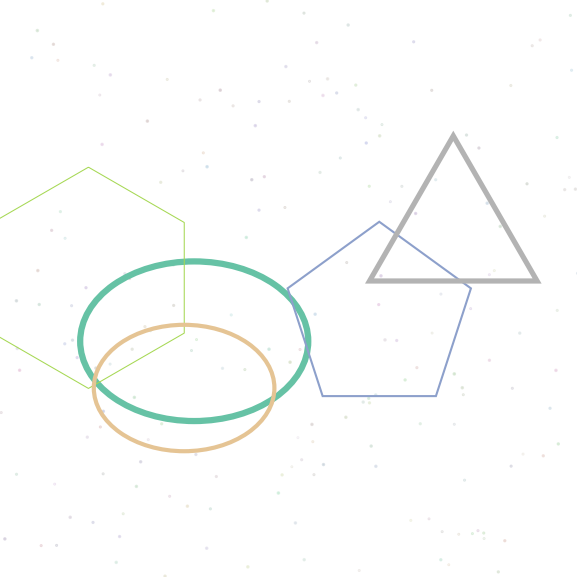[{"shape": "oval", "thickness": 3, "radius": 0.99, "center": [0.336, 0.408]}, {"shape": "pentagon", "thickness": 1, "radius": 0.83, "center": [0.657, 0.448]}, {"shape": "hexagon", "thickness": 0.5, "radius": 0.96, "center": [0.153, 0.518]}, {"shape": "oval", "thickness": 2, "radius": 0.78, "center": [0.319, 0.327]}, {"shape": "triangle", "thickness": 2.5, "radius": 0.84, "center": [0.785, 0.596]}]